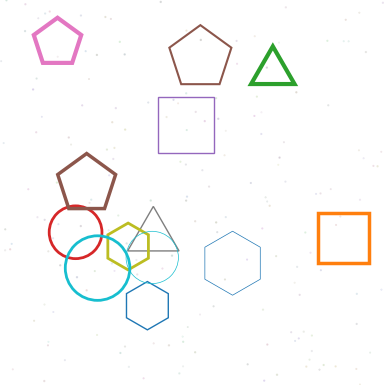[{"shape": "hexagon", "thickness": 1, "radius": 0.31, "center": [0.383, 0.206]}, {"shape": "hexagon", "thickness": 0.5, "radius": 0.42, "center": [0.604, 0.316]}, {"shape": "square", "thickness": 2.5, "radius": 0.33, "center": [0.892, 0.382]}, {"shape": "triangle", "thickness": 3, "radius": 0.33, "center": [0.709, 0.814]}, {"shape": "circle", "thickness": 2, "radius": 0.34, "center": [0.196, 0.397]}, {"shape": "square", "thickness": 1, "radius": 0.36, "center": [0.484, 0.674]}, {"shape": "pentagon", "thickness": 1.5, "radius": 0.42, "center": [0.52, 0.85]}, {"shape": "pentagon", "thickness": 2.5, "radius": 0.4, "center": [0.225, 0.522]}, {"shape": "pentagon", "thickness": 3, "radius": 0.32, "center": [0.149, 0.889]}, {"shape": "triangle", "thickness": 1, "radius": 0.39, "center": [0.398, 0.387]}, {"shape": "hexagon", "thickness": 2, "radius": 0.3, "center": [0.333, 0.36]}, {"shape": "circle", "thickness": 0.5, "radius": 0.34, "center": [0.395, 0.331]}, {"shape": "circle", "thickness": 2, "radius": 0.42, "center": [0.253, 0.304]}]